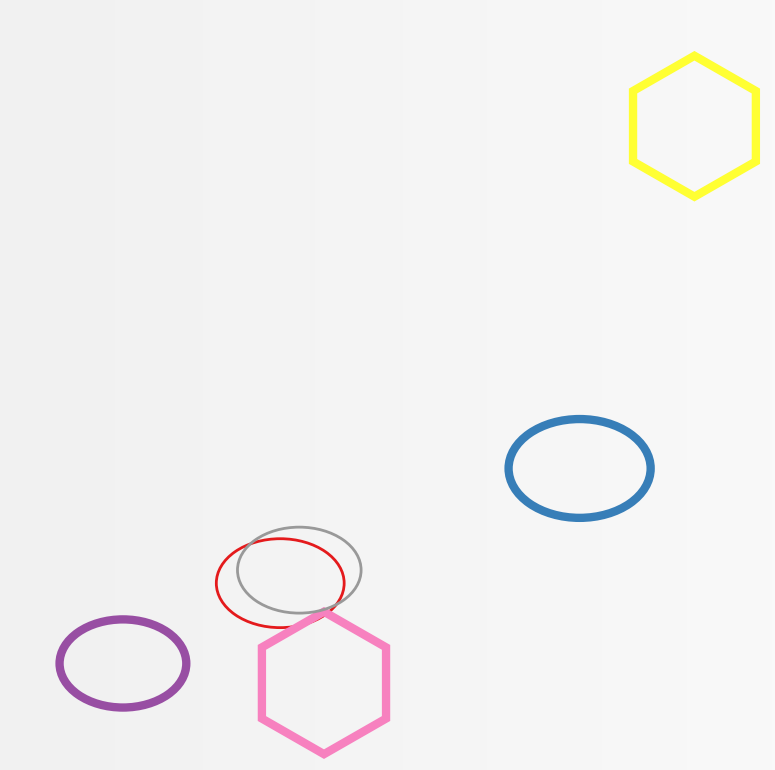[{"shape": "oval", "thickness": 1, "radius": 0.41, "center": [0.362, 0.243]}, {"shape": "oval", "thickness": 3, "radius": 0.46, "center": [0.748, 0.392]}, {"shape": "oval", "thickness": 3, "radius": 0.41, "center": [0.159, 0.138]}, {"shape": "hexagon", "thickness": 3, "radius": 0.46, "center": [0.896, 0.836]}, {"shape": "hexagon", "thickness": 3, "radius": 0.46, "center": [0.418, 0.113]}, {"shape": "oval", "thickness": 1, "radius": 0.4, "center": [0.386, 0.26]}]